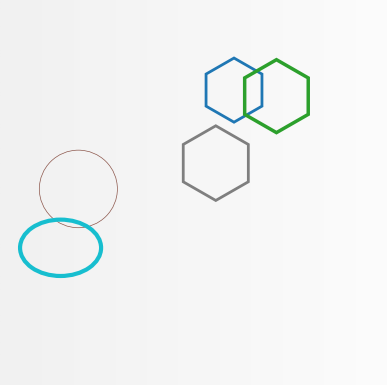[{"shape": "hexagon", "thickness": 2, "radius": 0.42, "center": [0.604, 0.766]}, {"shape": "hexagon", "thickness": 2.5, "radius": 0.47, "center": [0.713, 0.75]}, {"shape": "circle", "thickness": 0.5, "radius": 0.5, "center": [0.202, 0.509]}, {"shape": "hexagon", "thickness": 2, "radius": 0.48, "center": [0.557, 0.576]}, {"shape": "oval", "thickness": 3, "radius": 0.52, "center": [0.156, 0.356]}]